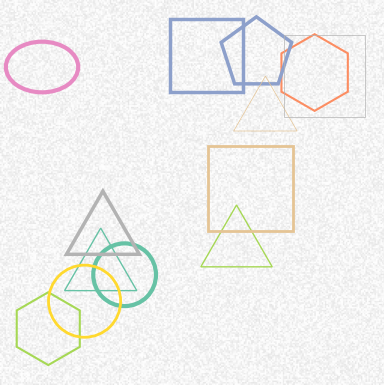[{"shape": "circle", "thickness": 3, "radius": 0.41, "center": [0.324, 0.286]}, {"shape": "triangle", "thickness": 1, "radius": 0.54, "center": [0.262, 0.299]}, {"shape": "hexagon", "thickness": 1.5, "radius": 0.5, "center": [0.817, 0.812]}, {"shape": "square", "thickness": 2.5, "radius": 0.48, "center": [0.536, 0.856]}, {"shape": "pentagon", "thickness": 2.5, "radius": 0.48, "center": [0.666, 0.86]}, {"shape": "oval", "thickness": 3, "radius": 0.47, "center": [0.109, 0.826]}, {"shape": "triangle", "thickness": 1, "radius": 0.54, "center": [0.614, 0.36]}, {"shape": "hexagon", "thickness": 1.5, "radius": 0.47, "center": [0.125, 0.146]}, {"shape": "circle", "thickness": 2, "radius": 0.47, "center": [0.22, 0.218]}, {"shape": "triangle", "thickness": 0.5, "radius": 0.48, "center": [0.689, 0.707]}, {"shape": "square", "thickness": 2, "radius": 0.55, "center": [0.65, 0.511]}, {"shape": "square", "thickness": 0.5, "radius": 0.53, "center": [0.842, 0.803]}, {"shape": "triangle", "thickness": 2.5, "radius": 0.55, "center": [0.267, 0.394]}]